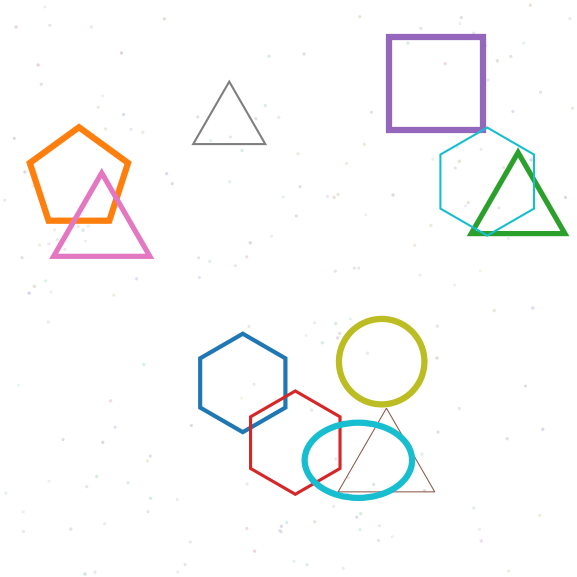[{"shape": "hexagon", "thickness": 2, "radius": 0.43, "center": [0.42, 0.336]}, {"shape": "pentagon", "thickness": 3, "radius": 0.45, "center": [0.137, 0.689]}, {"shape": "triangle", "thickness": 2.5, "radius": 0.47, "center": [0.897, 0.641]}, {"shape": "hexagon", "thickness": 1.5, "radius": 0.45, "center": [0.511, 0.233]}, {"shape": "square", "thickness": 3, "radius": 0.41, "center": [0.755, 0.854]}, {"shape": "triangle", "thickness": 0.5, "radius": 0.48, "center": [0.669, 0.196]}, {"shape": "triangle", "thickness": 2.5, "radius": 0.48, "center": [0.176, 0.603]}, {"shape": "triangle", "thickness": 1, "radius": 0.36, "center": [0.397, 0.786]}, {"shape": "circle", "thickness": 3, "radius": 0.37, "center": [0.661, 0.373]}, {"shape": "hexagon", "thickness": 1, "radius": 0.47, "center": [0.844, 0.685]}, {"shape": "oval", "thickness": 3, "radius": 0.47, "center": [0.621, 0.202]}]